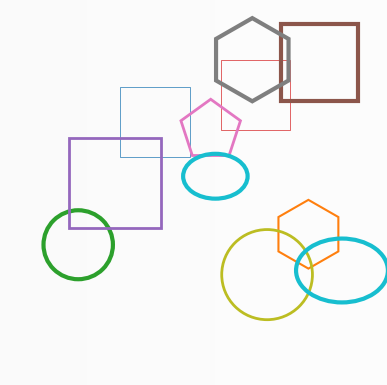[{"shape": "square", "thickness": 0.5, "radius": 0.45, "center": [0.399, 0.683]}, {"shape": "hexagon", "thickness": 1.5, "radius": 0.45, "center": [0.796, 0.392]}, {"shape": "circle", "thickness": 3, "radius": 0.45, "center": [0.202, 0.364]}, {"shape": "square", "thickness": 0.5, "radius": 0.45, "center": [0.659, 0.753]}, {"shape": "square", "thickness": 2, "radius": 0.59, "center": [0.297, 0.525]}, {"shape": "square", "thickness": 3, "radius": 0.5, "center": [0.825, 0.837]}, {"shape": "pentagon", "thickness": 2, "radius": 0.4, "center": [0.544, 0.661]}, {"shape": "hexagon", "thickness": 3, "radius": 0.54, "center": [0.651, 0.845]}, {"shape": "circle", "thickness": 2, "radius": 0.59, "center": [0.689, 0.287]}, {"shape": "oval", "thickness": 3, "radius": 0.42, "center": [0.556, 0.542]}, {"shape": "oval", "thickness": 3, "radius": 0.59, "center": [0.883, 0.297]}]